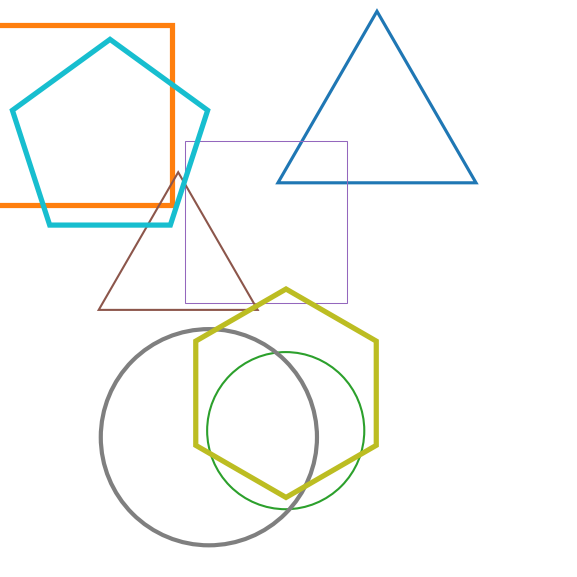[{"shape": "triangle", "thickness": 1.5, "radius": 0.99, "center": [0.653, 0.782]}, {"shape": "square", "thickness": 2.5, "radius": 0.78, "center": [0.142, 0.8]}, {"shape": "circle", "thickness": 1, "radius": 0.68, "center": [0.495, 0.253]}, {"shape": "square", "thickness": 0.5, "radius": 0.7, "center": [0.46, 0.615]}, {"shape": "triangle", "thickness": 1, "radius": 0.79, "center": [0.309, 0.542]}, {"shape": "circle", "thickness": 2, "radius": 0.94, "center": [0.362, 0.242]}, {"shape": "hexagon", "thickness": 2.5, "radius": 0.9, "center": [0.495, 0.318]}, {"shape": "pentagon", "thickness": 2.5, "radius": 0.89, "center": [0.191, 0.753]}]